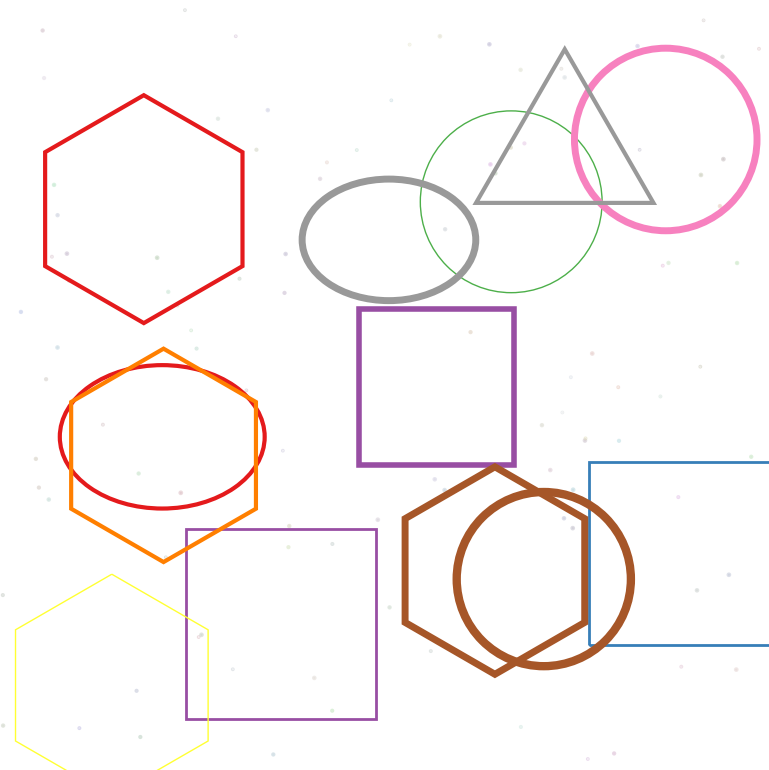[{"shape": "hexagon", "thickness": 1.5, "radius": 0.74, "center": [0.187, 0.728]}, {"shape": "oval", "thickness": 1.5, "radius": 0.67, "center": [0.211, 0.433]}, {"shape": "square", "thickness": 1, "radius": 0.59, "center": [0.883, 0.281]}, {"shape": "circle", "thickness": 0.5, "radius": 0.59, "center": [0.664, 0.738]}, {"shape": "square", "thickness": 1, "radius": 0.62, "center": [0.365, 0.19]}, {"shape": "square", "thickness": 2, "radius": 0.51, "center": [0.567, 0.497]}, {"shape": "hexagon", "thickness": 1.5, "radius": 0.69, "center": [0.212, 0.409]}, {"shape": "hexagon", "thickness": 0.5, "radius": 0.72, "center": [0.145, 0.11]}, {"shape": "circle", "thickness": 3, "radius": 0.57, "center": [0.706, 0.248]}, {"shape": "hexagon", "thickness": 2.5, "radius": 0.67, "center": [0.643, 0.259]}, {"shape": "circle", "thickness": 2.5, "radius": 0.59, "center": [0.865, 0.819]}, {"shape": "oval", "thickness": 2.5, "radius": 0.56, "center": [0.505, 0.688]}, {"shape": "triangle", "thickness": 1.5, "radius": 0.67, "center": [0.733, 0.803]}]